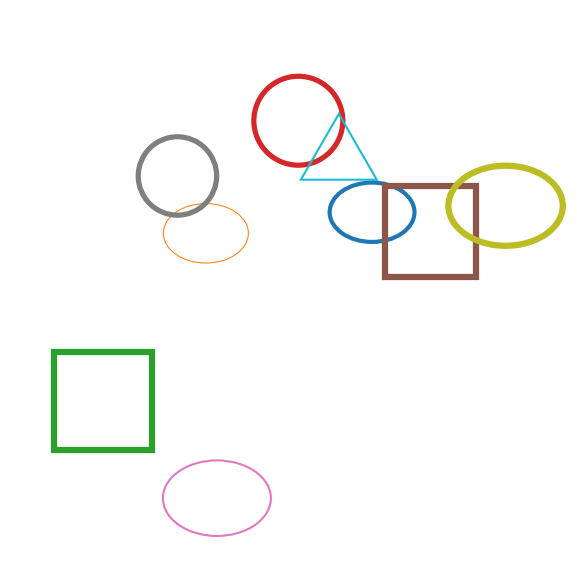[{"shape": "oval", "thickness": 2, "radius": 0.37, "center": [0.644, 0.632]}, {"shape": "oval", "thickness": 0.5, "radius": 0.37, "center": [0.357, 0.595]}, {"shape": "square", "thickness": 3, "radius": 0.42, "center": [0.179, 0.305]}, {"shape": "circle", "thickness": 2.5, "radius": 0.39, "center": [0.517, 0.79]}, {"shape": "square", "thickness": 3, "radius": 0.4, "center": [0.745, 0.598]}, {"shape": "oval", "thickness": 1, "radius": 0.47, "center": [0.376, 0.136]}, {"shape": "circle", "thickness": 2.5, "radius": 0.34, "center": [0.307, 0.694]}, {"shape": "oval", "thickness": 3, "radius": 0.5, "center": [0.876, 0.643]}, {"shape": "triangle", "thickness": 1, "radius": 0.38, "center": [0.587, 0.726]}]